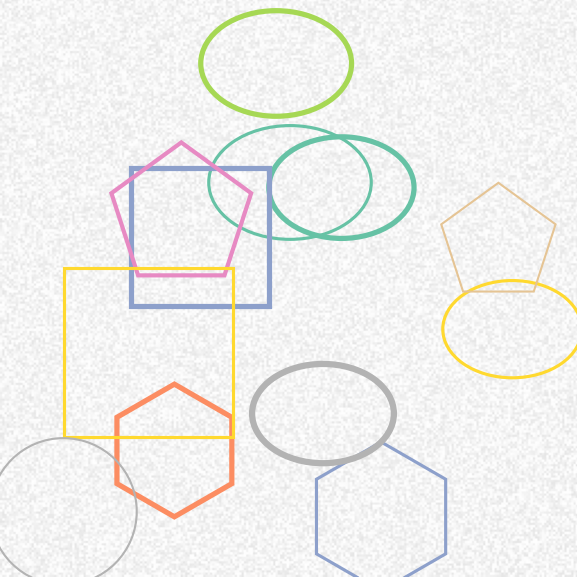[{"shape": "oval", "thickness": 2.5, "radius": 0.63, "center": [0.591, 0.674]}, {"shape": "oval", "thickness": 1.5, "radius": 0.7, "center": [0.502, 0.683]}, {"shape": "hexagon", "thickness": 2.5, "radius": 0.57, "center": [0.302, 0.219]}, {"shape": "hexagon", "thickness": 1.5, "radius": 0.65, "center": [0.66, 0.105]}, {"shape": "square", "thickness": 2.5, "radius": 0.6, "center": [0.346, 0.589]}, {"shape": "pentagon", "thickness": 2, "radius": 0.64, "center": [0.314, 0.625]}, {"shape": "oval", "thickness": 2.5, "radius": 0.65, "center": [0.478, 0.889]}, {"shape": "oval", "thickness": 1.5, "radius": 0.6, "center": [0.887, 0.429]}, {"shape": "square", "thickness": 1.5, "radius": 0.73, "center": [0.258, 0.389]}, {"shape": "pentagon", "thickness": 1, "radius": 0.52, "center": [0.863, 0.579]}, {"shape": "circle", "thickness": 1, "radius": 0.63, "center": [0.11, 0.114]}, {"shape": "oval", "thickness": 3, "radius": 0.61, "center": [0.559, 0.283]}]